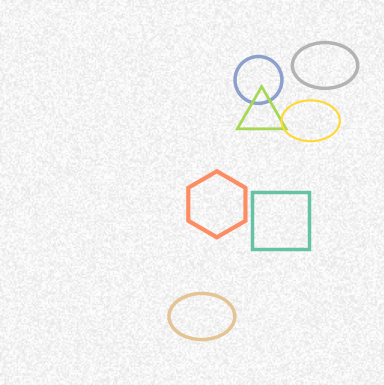[{"shape": "square", "thickness": 2.5, "radius": 0.37, "center": [0.729, 0.427]}, {"shape": "hexagon", "thickness": 3, "radius": 0.43, "center": [0.563, 0.469]}, {"shape": "circle", "thickness": 2.5, "radius": 0.3, "center": [0.671, 0.792]}, {"shape": "triangle", "thickness": 2, "radius": 0.37, "center": [0.68, 0.702]}, {"shape": "oval", "thickness": 1.5, "radius": 0.38, "center": [0.807, 0.686]}, {"shape": "oval", "thickness": 2.5, "radius": 0.43, "center": [0.524, 0.178]}, {"shape": "oval", "thickness": 2.5, "radius": 0.42, "center": [0.844, 0.83]}]